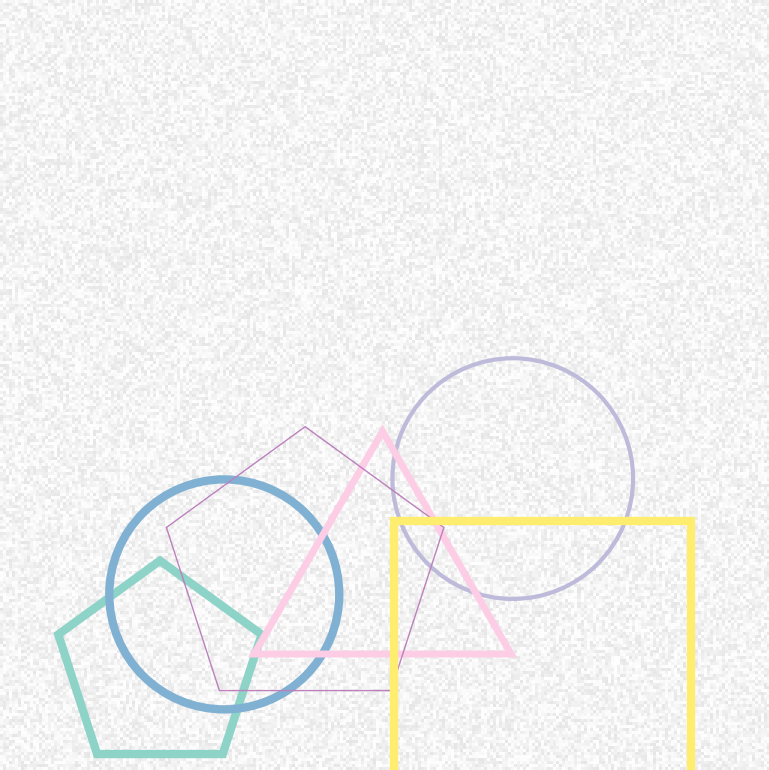[{"shape": "pentagon", "thickness": 3, "radius": 0.69, "center": [0.208, 0.133]}, {"shape": "circle", "thickness": 1.5, "radius": 0.78, "center": [0.666, 0.378]}, {"shape": "circle", "thickness": 3, "radius": 0.75, "center": [0.291, 0.228]}, {"shape": "triangle", "thickness": 2.5, "radius": 0.96, "center": [0.497, 0.247]}, {"shape": "pentagon", "thickness": 0.5, "radius": 0.95, "center": [0.396, 0.256]}, {"shape": "square", "thickness": 3, "radius": 0.96, "center": [0.704, 0.13]}]